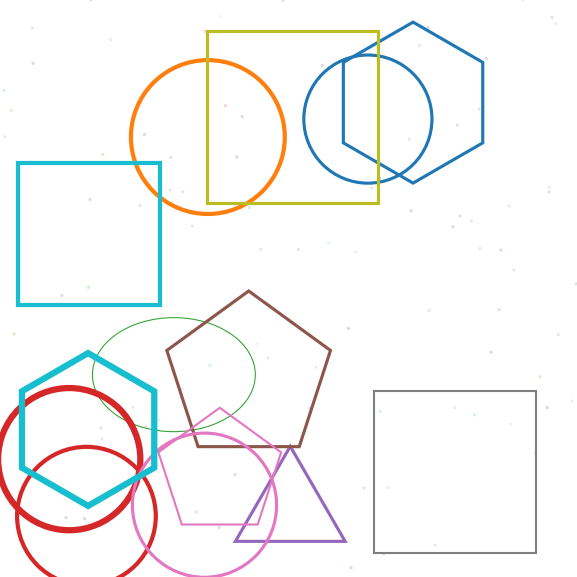[{"shape": "hexagon", "thickness": 1.5, "radius": 0.7, "center": [0.715, 0.821]}, {"shape": "circle", "thickness": 1.5, "radius": 0.55, "center": [0.637, 0.793]}, {"shape": "circle", "thickness": 2, "radius": 0.67, "center": [0.36, 0.762]}, {"shape": "oval", "thickness": 0.5, "radius": 0.71, "center": [0.301, 0.35]}, {"shape": "circle", "thickness": 2, "radius": 0.6, "center": [0.15, 0.105]}, {"shape": "circle", "thickness": 3, "radius": 0.62, "center": [0.12, 0.204]}, {"shape": "triangle", "thickness": 1.5, "radius": 0.55, "center": [0.503, 0.117]}, {"shape": "pentagon", "thickness": 1.5, "radius": 0.74, "center": [0.431, 0.346]}, {"shape": "circle", "thickness": 1.5, "radius": 0.62, "center": [0.354, 0.124]}, {"shape": "pentagon", "thickness": 1, "radius": 0.56, "center": [0.381, 0.181]}, {"shape": "square", "thickness": 1, "radius": 0.7, "center": [0.788, 0.182]}, {"shape": "square", "thickness": 1.5, "radius": 0.74, "center": [0.506, 0.797]}, {"shape": "hexagon", "thickness": 3, "radius": 0.66, "center": [0.153, 0.255]}, {"shape": "square", "thickness": 2, "radius": 0.62, "center": [0.154, 0.594]}]